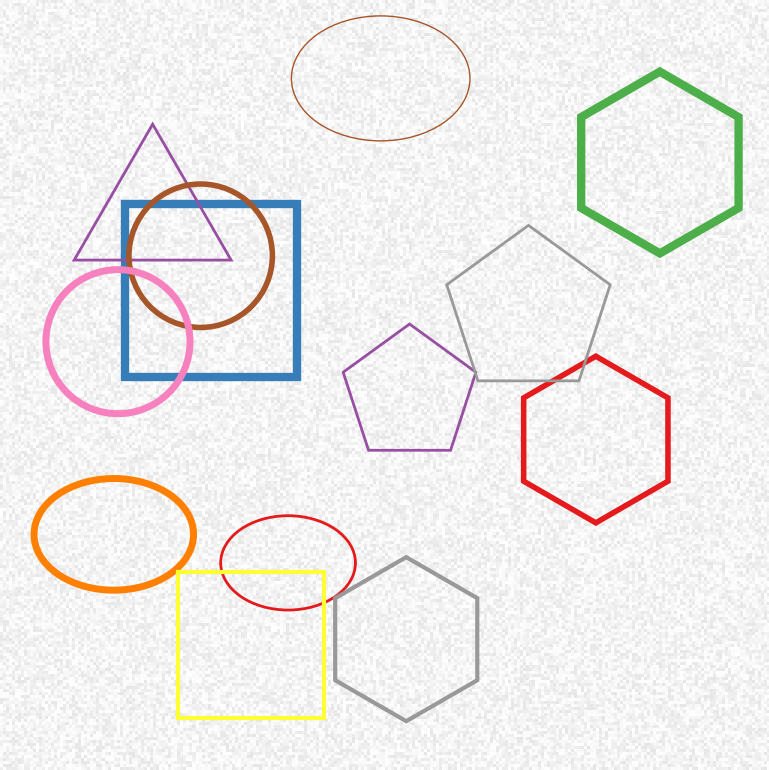[{"shape": "oval", "thickness": 1, "radius": 0.44, "center": [0.374, 0.269]}, {"shape": "hexagon", "thickness": 2, "radius": 0.54, "center": [0.774, 0.429]}, {"shape": "square", "thickness": 3, "radius": 0.56, "center": [0.274, 0.623]}, {"shape": "hexagon", "thickness": 3, "radius": 0.59, "center": [0.857, 0.789]}, {"shape": "pentagon", "thickness": 1, "radius": 0.45, "center": [0.532, 0.489]}, {"shape": "triangle", "thickness": 1, "radius": 0.59, "center": [0.198, 0.721]}, {"shape": "oval", "thickness": 2.5, "radius": 0.52, "center": [0.148, 0.306]}, {"shape": "square", "thickness": 1.5, "radius": 0.47, "center": [0.326, 0.162]}, {"shape": "oval", "thickness": 0.5, "radius": 0.58, "center": [0.494, 0.898]}, {"shape": "circle", "thickness": 2, "radius": 0.47, "center": [0.261, 0.668]}, {"shape": "circle", "thickness": 2.5, "radius": 0.47, "center": [0.153, 0.556]}, {"shape": "hexagon", "thickness": 1.5, "radius": 0.53, "center": [0.528, 0.17]}, {"shape": "pentagon", "thickness": 1, "radius": 0.56, "center": [0.686, 0.596]}]